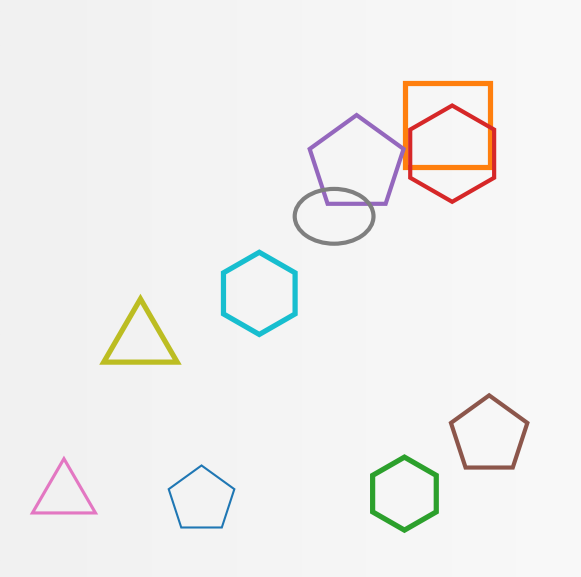[{"shape": "pentagon", "thickness": 1, "radius": 0.3, "center": [0.347, 0.134]}, {"shape": "square", "thickness": 2.5, "radius": 0.37, "center": [0.77, 0.783]}, {"shape": "hexagon", "thickness": 2.5, "radius": 0.32, "center": [0.696, 0.144]}, {"shape": "hexagon", "thickness": 2, "radius": 0.42, "center": [0.778, 0.733]}, {"shape": "pentagon", "thickness": 2, "radius": 0.42, "center": [0.614, 0.715]}, {"shape": "pentagon", "thickness": 2, "radius": 0.35, "center": [0.842, 0.245]}, {"shape": "triangle", "thickness": 1.5, "radius": 0.31, "center": [0.11, 0.142]}, {"shape": "oval", "thickness": 2, "radius": 0.34, "center": [0.575, 0.625]}, {"shape": "triangle", "thickness": 2.5, "radius": 0.36, "center": [0.242, 0.409]}, {"shape": "hexagon", "thickness": 2.5, "radius": 0.36, "center": [0.446, 0.491]}]